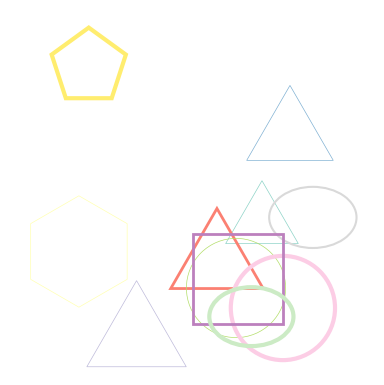[{"shape": "triangle", "thickness": 0.5, "radius": 0.54, "center": [0.68, 0.422]}, {"shape": "hexagon", "thickness": 0.5, "radius": 0.72, "center": [0.205, 0.347]}, {"shape": "triangle", "thickness": 0.5, "radius": 0.75, "center": [0.355, 0.122]}, {"shape": "triangle", "thickness": 2, "radius": 0.69, "center": [0.564, 0.32]}, {"shape": "triangle", "thickness": 0.5, "radius": 0.65, "center": [0.753, 0.648]}, {"shape": "circle", "thickness": 0.5, "radius": 0.64, "center": [0.613, 0.252]}, {"shape": "circle", "thickness": 3, "radius": 0.68, "center": [0.735, 0.2]}, {"shape": "oval", "thickness": 1.5, "radius": 0.57, "center": [0.813, 0.435]}, {"shape": "square", "thickness": 2, "radius": 0.58, "center": [0.618, 0.275]}, {"shape": "oval", "thickness": 3, "radius": 0.55, "center": [0.653, 0.178]}, {"shape": "pentagon", "thickness": 3, "radius": 0.51, "center": [0.231, 0.827]}]